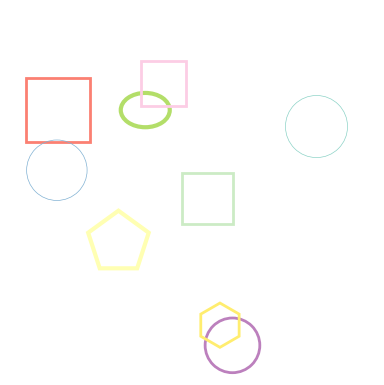[{"shape": "circle", "thickness": 0.5, "radius": 0.4, "center": [0.822, 0.671]}, {"shape": "pentagon", "thickness": 3, "radius": 0.41, "center": [0.308, 0.37]}, {"shape": "square", "thickness": 2, "radius": 0.42, "center": [0.15, 0.713]}, {"shape": "circle", "thickness": 0.5, "radius": 0.39, "center": [0.148, 0.558]}, {"shape": "oval", "thickness": 3, "radius": 0.32, "center": [0.377, 0.714]}, {"shape": "square", "thickness": 2, "radius": 0.29, "center": [0.425, 0.783]}, {"shape": "circle", "thickness": 2, "radius": 0.36, "center": [0.604, 0.103]}, {"shape": "square", "thickness": 2, "radius": 0.33, "center": [0.54, 0.485]}, {"shape": "hexagon", "thickness": 2, "radius": 0.29, "center": [0.571, 0.155]}]